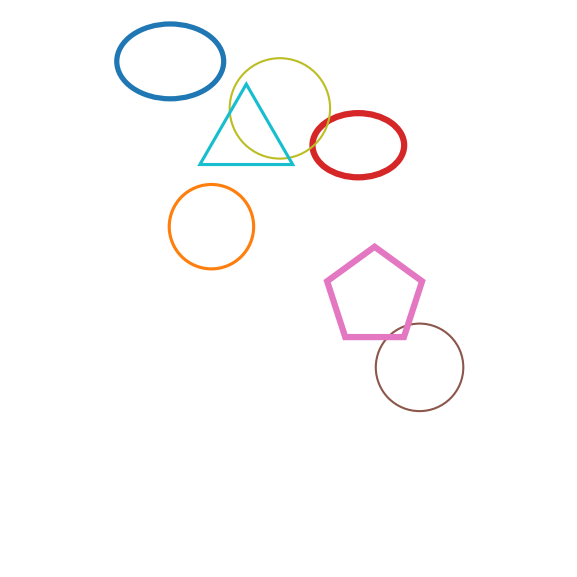[{"shape": "oval", "thickness": 2.5, "radius": 0.46, "center": [0.295, 0.893]}, {"shape": "circle", "thickness": 1.5, "radius": 0.37, "center": [0.366, 0.607]}, {"shape": "oval", "thickness": 3, "radius": 0.4, "center": [0.62, 0.748]}, {"shape": "circle", "thickness": 1, "radius": 0.38, "center": [0.726, 0.363]}, {"shape": "pentagon", "thickness": 3, "radius": 0.43, "center": [0.649, 0.485]}, {"shape": "circle", "thickness": 1, "radius": 0.43, "center": [0.485, 0.811]}, {"shape": "triangle", "thickness": 1.5, "radius": 0.46, "center": [0.426, 0.761]}]